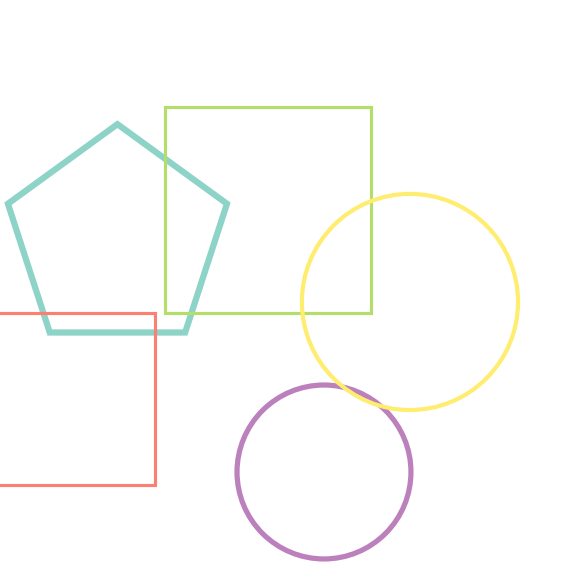[{"shape": "pentagon", "thickness": 3, "radius": 1.0, "center": [0.203, 0.585]}, {"shape": "square", "thickness": 1.5, "radius": 0.75, "center": [0.12, 0.309]}, {"shape": "square", "thickness": 1.5, "radius": 0.89, "center": [0.465, 0.636]}, {"shape": "circle", "thickness": 2.5, "radius": 0.75, "center": [0.561, 0.182]}, {"shape": "circle", "thickness": 2, "radius": 0.94, "center": [0.71, 0.476]}]